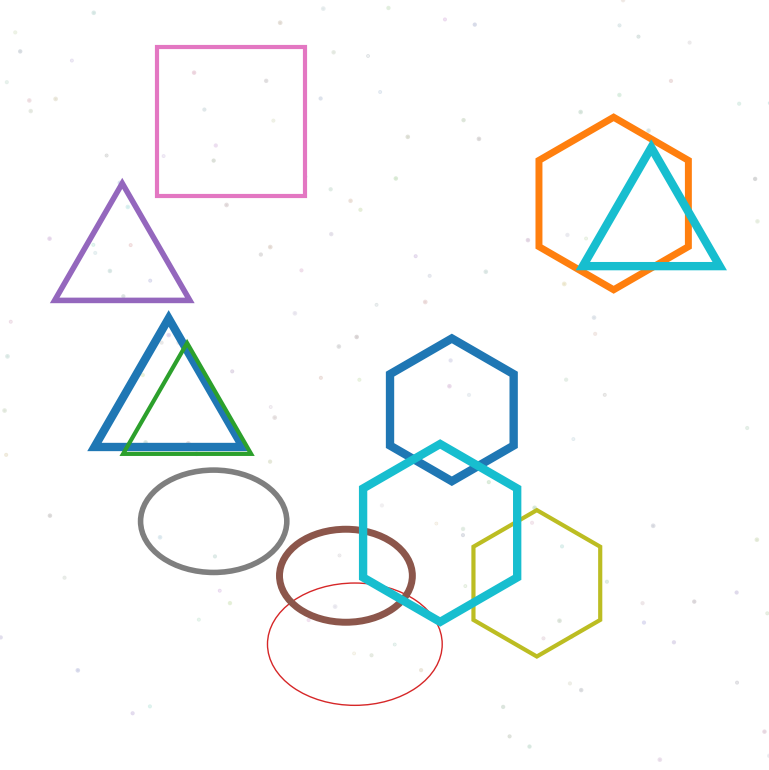[{"shape": "hexagon", "thickness": 3, "radius": 0.46, "center": [0.587, 0.468]}, {"shape": "triangle", "thickness": 3, "radius": 0.56, "center": [0.219, 0.475]}, {"shape": "hexagon", "thickness": 2.5, "radius": 0.56, "center": [0.797, 0.736]}, {"shape": "triangle", "thickness": 1.5, "radius": 0.48, "center": [0.243, 0.459]}, {"shape": "oval", "thickness": 0.5, "radius": 0.57, "center": [0.461, 0.163]}, {"shape": "triangle", "thickness": 2, "radius": 0.51, "center": [0.159, 0.661]}, {"shape": "oval", "thickness": 2.5, "radius": 0.43, "center": [0.449, 0.252]}, {"shape": "square", "thickness": 1.5, "radius": 0.48, "center": [0.3, 0.842]}, {"shape": "oval", "thickness": 2, "radius": 0.47, "center": [0.278, 0.323]}, {"shape": "hexagon", "thickness": 1.5, "radius": 0.48, "center": [0.697, 0.242]}, {"shape": "hexagon", "thickness": 3, "radius": 0.58, "center": [0.572, 0.308]}, {"shape": "triangle", "thickness": 3, "radius": 0.51, "center": [0.846, 0.706]}]